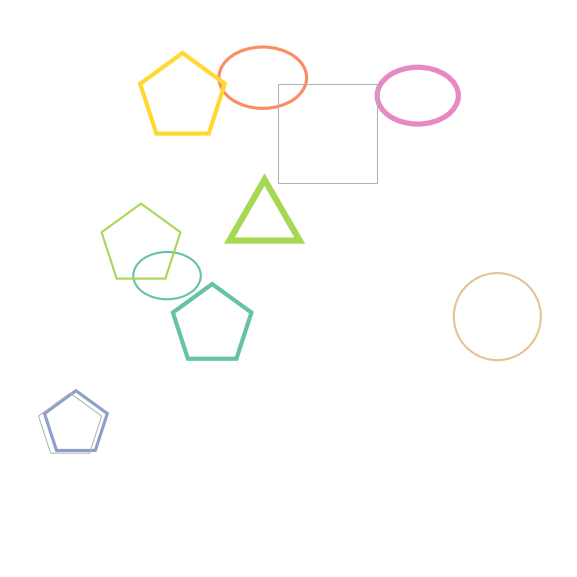[{"shape": "pentagon", "thickness": 2, "radius": 0.36, "center": [0.367, 0.436]}, {"shape": "oval", "thickness": 1, "radius": 0.29, "center": [0.289, 0.522]}, {"shape": "oval", "thickness": 1.5, "radius": 0.38, "center": [0.455, 0.865]}, {"shape": "pentagon", "thickness": 1.5, "radius": 0.29, "center": [0.131, 0.265]}, {"shape": "oval", "thickness": 2.5, "radius": 0.35, "center": [0.723, 0.833]}, {"shape": "pentagon", "thickness": 1, "radius": 0.36, "center": [0.244, 0.575]}, {"shape": "triangle", "thickness": 3, "radius": 0.35, "center": [0.458, 0.618]}, {"shape": "pentagon", "thickness": 2, "radius": 0.39, "center": [0.316, 0.83]}, {"shape": "circle", "thickness": 1, "radius": 0.38, "center": [0.861, 0.451]}, {"shape": "square", "thickness": 0.5, "radius": 0.43, "center": [0.567, 0.768]}, {"shape": "pentagon", "thickness": 0.5, "radius": 0.29, "center": [0.121, 0.261]}]